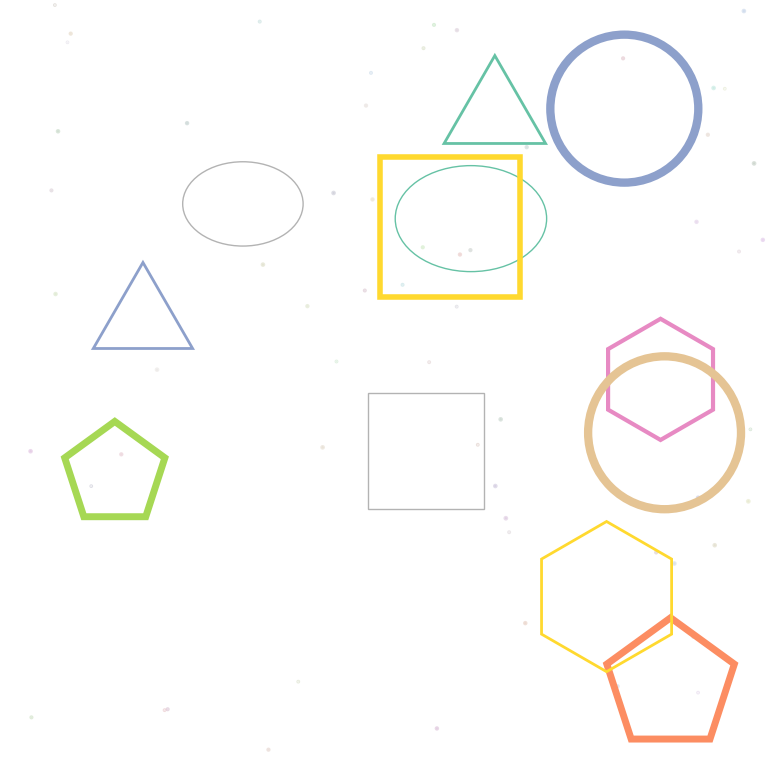[{"shape": "oval", "thickness": 0.5, "radius": 0.49, "center": [0.612, 0.716]}, {"shape": "triangle", "thickness": 1, "radius": 0.38, "center": [0.643, 0.852]}, {"shape": "pentagon", "thickness": 2.5, "radius": 0.44, "center": [0.871, 0.111]}, {"shape": "triangle", "thickness": 1, "radius": 0.37, "center": [0.186, 0.585]}, {"shape": "circle", "thickness": 3, "radius": 0.48, "center": [0.811, 0.859]}, {"shape": "hexagon", "thickness": 1.5, "radius": 0.39, "center": [0.858, 0.507]}, {"shape": "pentagon", "thickness": 2.5, "radius": 0.34, "center": [0.149, 0.384]}, {"shape": "square", "thickness": 2, "radius": 0.45, "center": [0.584, 0.705]}, {"shape": "hexagon", "thickness": 1, "radius": 0.49, "center": [0.788, 0.225]}, {"shape": "circle", "thickness": 3, "radius": 0.5, "center": [0.863, 0.438]}, {"shape": "oval", "thickness": 0.5, "radius": 0.39, "center": [0.315, 0.735]}, {"shape": "square", "thickness": 0.5, "radius": 0.38, "center": [0.553, 0.414]}]